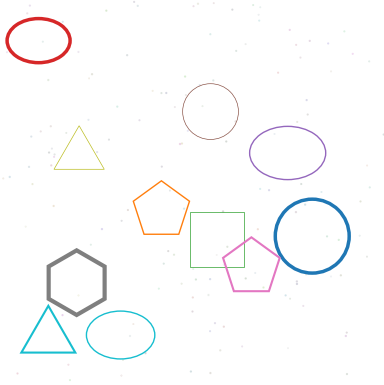[{"shape": "circle", "thickness": 2.5, "radius": 0.48, "center": [0.811, 0.387]}, {"shape": "pentagon", "thickness": 1, "radius": 0.38, "center": [0.419, 0.454]}, {"shape": "square", "thickness": 0.5, "radius": 0.35, "center": [0.564, 0.378]}, {"shape": "oval", "thickness": 2.5, "radius": 0.41, "center": [0.1, 0.894]}, {"shape": "oval", "thickness": 1, "radius": 0.49, "center": [0.747, 0.603]}, {"shape": "circle", "thickness": 0.5, "radius": 0.36, "center": [0.547, 0.71]}, {"shape": "pentagon", "thickness": 1.5, "radius": 0.39, "center": [0.653, 0.306]}, {"shape": "hexagon", "thickness": 3, "radius": 0.42, "center": [0.199, 0.266]}, {"shape": "triangle", "thickness": 0.5, "radius": 0.38, "center": [0.206, 0.598]}, {"shape": "triangle", "thickness": 1.5, "radius": 0.4, "center": [0.126, 0.125]}, {"shape": "oval", "thickness": 1, "radius": 0.44, "center": [0.313, 0.13]}]